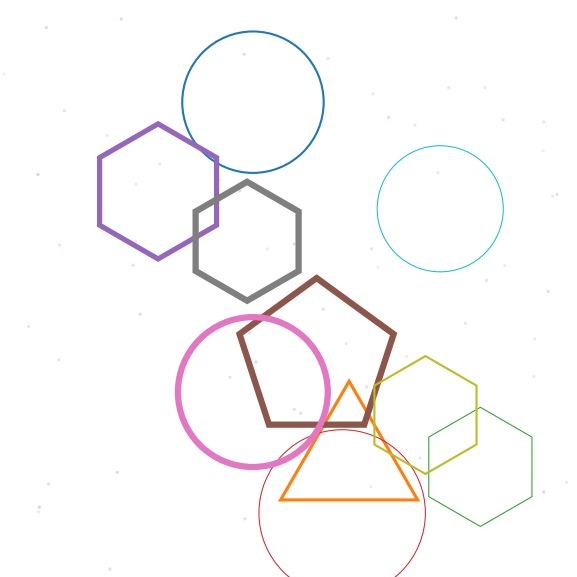[{"shape": "circle", "thickness": 1, "radius": 0.61, "center": [0.438, 0.822]}, {"shape": "triangle", "thickness": 1.5, "radius": 0.69, "center": [0.605, 0.202]}, {"shape": "hexagon", "thickness": 0.5, "radius": 0.52, "center": [0.832, 0.191]}, {"shape": "circle", "thickness": 0.5, "radius": 0.72, "center": [0.592, 0.111]}, {"shape": "hexagon", "thickness": 2.5, "radius": 0.58, "center": [0.274, 0.668]}, {"shape": "pentagon", "thickness": 3, "radius": 0.7, "center": [0.548, 0.377]}, {"shape": "circle", "thickness": 3, "radius": 0.65, "center": [0.438, 0.32]}, {"shape": "hexagon", "thickness": 3, "radius": 0.51, "center": [0.428, 0.581]}, {"shape": "hexagon", "thickness": 1, "radius": 0.51, "center": [0.737, 0.28]}, {"shape": "circle", "thickness": 0.5, "radius": 0.55, "center": [0.762, 0.638]}]